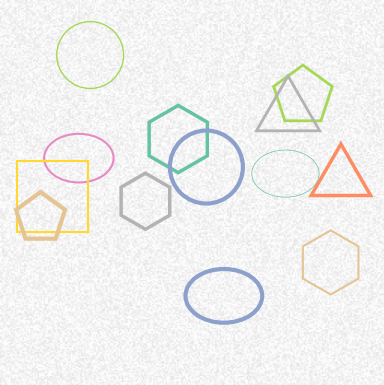[{"shape": "oval", "thickness": 0.5, "radius": 0.44, "center": [0.741, 0.549]}, {"shape": "hexagon", "thickness": 2.5, "radius": 0.44, "center": [0.463, 0.639]}, {"shape": "triangle", "thickness": 2.5, "radius": 0.45, "center": [0.885, 0.537]}, {"shape": "oval", "thickness": 3, "radius": 0.5, "center": [0.581, 0.232]}, {"shape": "circle", "thickness": 3, "radius": 0.47, "center": [0.536, 0.566]}, {"shape": "oval", "thickness": 1.5, "radius": 0.45, "center": [0.205, 0.589]}, {"shape": "pentagon", "thickness": 2, "radius": 0.4, "center": [0.787, 0.751]}, {"shape": "circle", "thickness": 1, "radius": 0.43, "center": [0.234, 0.857]}, {"shape": "square", "thickness": 1.5, "radius": 0.46, "center": [0.137, 0.49]}, {"shape": "pentagon", "thickness": 3, "radius": 0.33, "center": [0.105, 0.434]}, {"shape": "hexagon", "thickness": 1.5, "radius": 0.42, "center": [0.859, 0.318]}, {"shape": "hexagon", "thickness": 2.5, "radius": 0.36, "center": [0.378, 0.477]}, {"shape": "triangle", "thickness": 2, "radius": 0.47, "center": [0.748, 0.708]}]